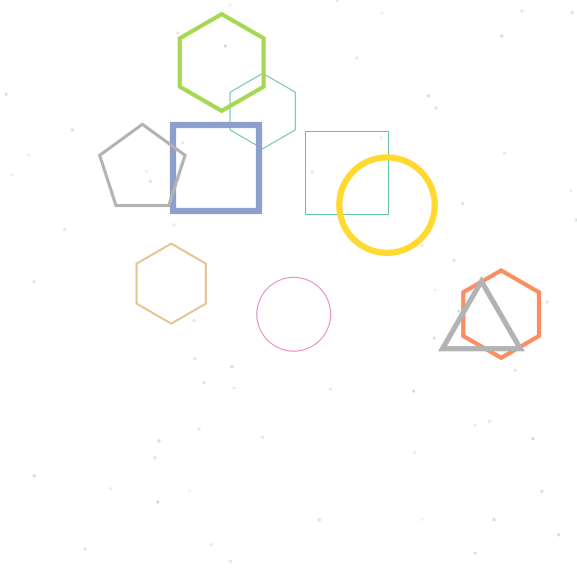[{"shape": "square", "thickness": 0.5, "radius": 0.36, "center": [0.6, 0.7]}, {"shape": "hexagon", "thickness": 0.5, "radius": 0.33, "center": [0.455, 0.807]}, {"shape": "hexagon", "thickness": 2, "radius": 0.38, "center": [0.868, 0.455]}, {"shape": "square", "thickness": 3, "radius": 0.37, "center": [0.374, 0.707]}, {"shape": "circle", "thickness": 0.5, "radius": 0.32, "center": [0.509, 0.455]}, {"shape": "hexagon", "thickness": 2, "radius": 0.42, "center": [0.384, 0.891]}, {"shape": "circle", "thickness": 3, "radius": 0.41, "center": [0.67, 0.644]}, {"shape": "hexagon", "thickness": 1, "radius": 0.35, "center": [0.296, 0.508]}, {"shape": "triangle", "thickness": 2.5, "radius": 0.39, "center": [0.834, 0.434]}, {"shape": "pentagon", "thickness": 1.5, "radius": 0.39, "center": [0.247, 0.706]}]